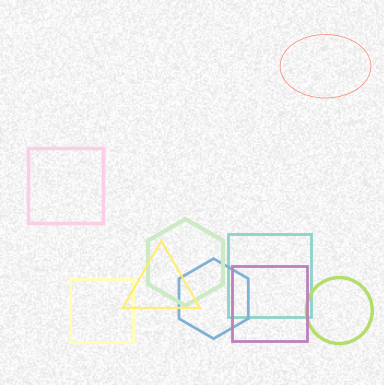[{"shape": "square", "thickness": 2, "radius": 0.54, "center": [0.7, 0.285]}, {"shape": "square", "thickness": 2, "radius": 0.41, "center": [0.263, 0.193]}, {"shape": "oval", "thickness": 0.5, "radius": 0.59, "center": [0.846, 0.828]}, {"shape": "hexagon", "thickness": 2, "radius": 0.52, "center": [0.555, 0.224]}, {"shape": "circle", "thickness": 2.5, "radius": 0.43, "center": [0.881, 0.193]}, {"shape": "square", "thickness": 2.5, "radius": 0.49, "center": [0.169, 0.517]}, {"shape": "square", "thickness": 2, "radius": 0.48, "center": [0.7, 0.212]}, {"shape": "hexagon", "thickness": 3, "radius": 0.56, "center": [0.482, 0.318]}, {"shape": "triangle", "thickness": 1.5, "radius": 0.58, "center": [0.419, 0.258]}]